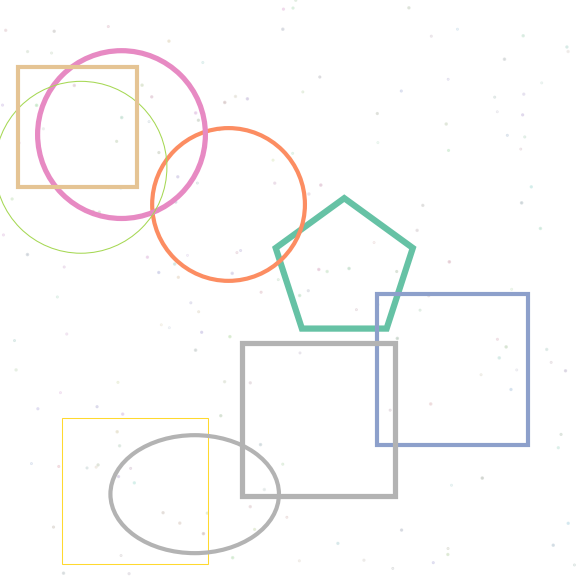[{"shape": "pentagon", "thickness": 3, "radius": 0.62, "center": [0.596, 0.531]}, {"shape": "circle", "thickness": 2, "radius": 0.66, "center": [0.396, 0.645]}, {"shape": "square", "thickness": 2, "radius": 0.65, "center": [0.784, 0.359]}, {"shape": "circle", "thickness": 2.5, "radius": 0.73, "center": [0.21, 0.766]}, {"shape": "circle", "thickness": 0.5, "radius": 0.74, "center": [0.14, 0.709]}, {"shape": "square", "thickness": 0.5, "radius": 0.63, "center": [0.234, 0.149]}, {"shape": "square", "thickness": 2, "radius": 0.52, "center": [0.133, 0.779]}, {"shape": "oval", "thickness": 2, "radius": 0.73, "center": [0.337, 0.143]}, {"shape": "square", "thickness": 2.5, "radius": 0.66, "center": [0.552, 0.272]}]